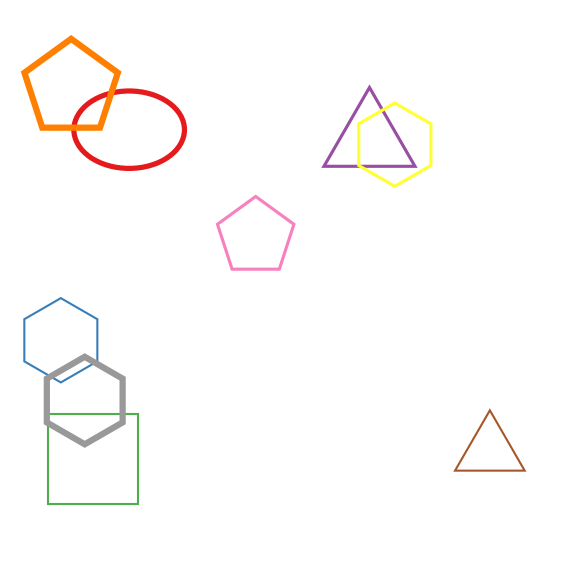[{"shape": "oval", "thickness": 2.5, "radius": 0.48, "center": [0.224, 0.775]}, {"shape": "hexagon", "thickness": 1, "radius": 0.37, "center": [0.105, 0.41]}, {"shape": "square", "thickness": 1, "radius": 0.39, "center": [0.161, 0.204]}, {"shape": "triangle", "thickness": 1.5, "radius": 0.45, "center": [0.64, 0.757]}, {"shape": "pentagon", "thickness": 3, "radius": 0.43, "center": [0.123, 0.847]}, {"shape": "hexagon", "thickness": 1.5, "radius": 0.36, "center": [0.684, 0.749]}, {"shape": "triangle", "thickness": 1, "radius": 0.35, "center": [0.848, 0.219]}, {"shape": "pentagon", "thickness": 1.5, "radius": 0.35, "center": [0.443, 0.589]}, {"shape": "hexagon", "thickness": 3, "radius": 0.38, "center": [0.147, 0.306]}]